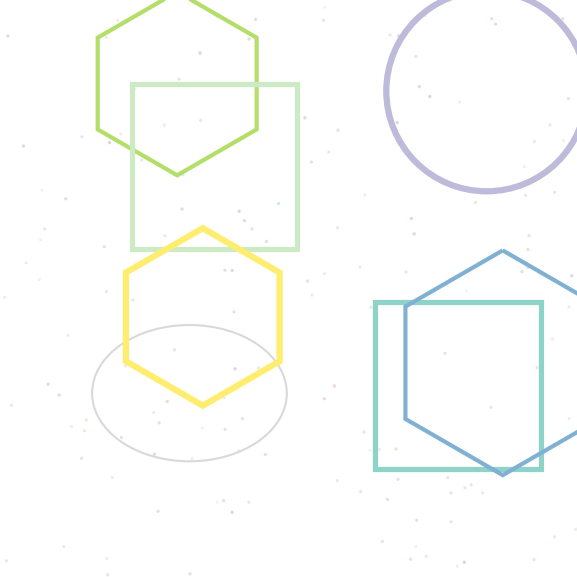[{"shape": "square", "thickness": 2.5, "radius": 0.72, "center": [0.794, 0.332]}, {"shape": "circle", "thickness": 3, "radius": 0.87, "center": [0.843, 0.842]}, {"shape": "hexagon", "thickness": 2, "radius": 0.97, "center": [0.871, 0.371]}, {"shape": "hexagon", "thickness": 2, "radius": 0.79, "center": [0.307, 0.854]}, {"shape": "oval", "thickness": 1, "radius": 0.84, "center": [0.328, 0.318]}, {"shape": "square", "thickness": 2.5, "radius": 0.71, "center": [0.372, 0.711]}, {"shape": "hexagon", "thickness": 3, "radius": 0.77, "center": [0.351, 0.45]}]